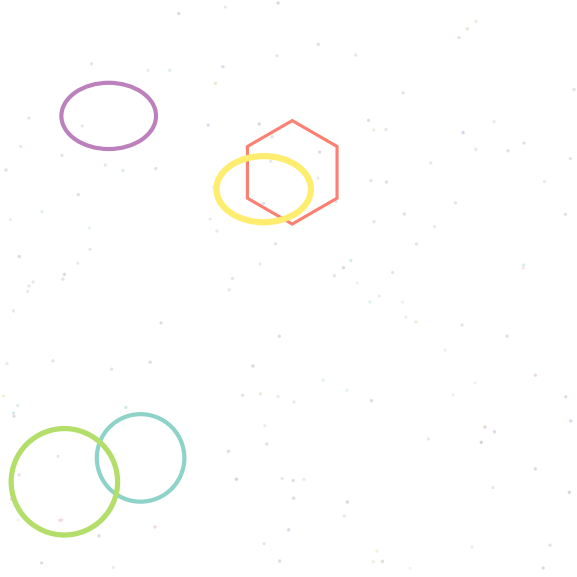[{"shape": "circle", "thickness": 2, "radius": 0.38, "center": [0.243, 0.206]}, {"shape": "hexagon", "thickness": 1.5, "radius": 0.45, "center": [0.506, 0.701]}, {"shape": "circle", "thickness": 2.5, "radius": 0.46, "center": [0.111, 0.165]}, {"shape": "oval", "thickness": 2, "radius": 0.41, "center": [0.188, 0.798]}, {"shape": "oval", "thickness": 3, "radius": 0.41, "center": [0.457, 0.672]}]